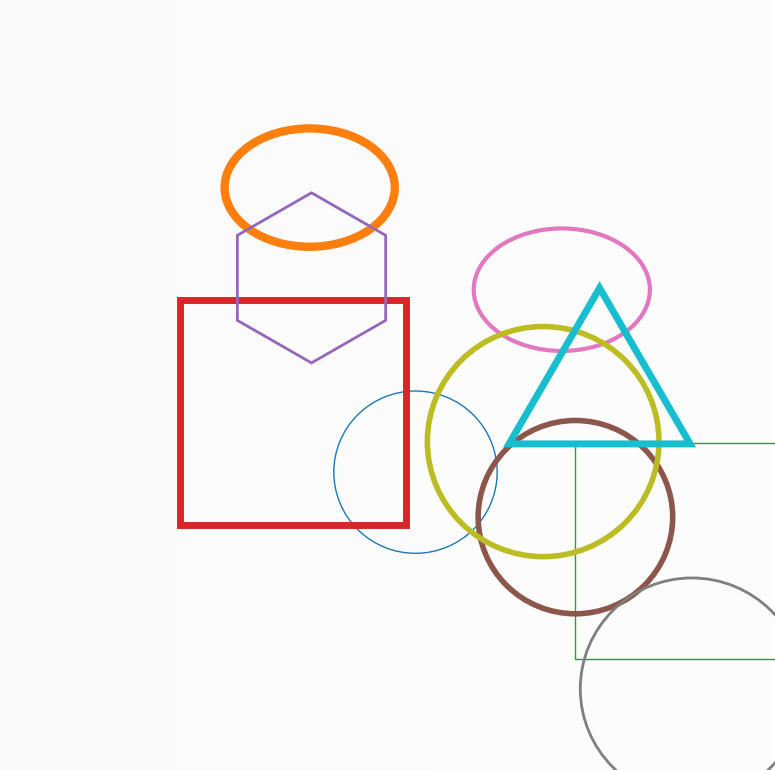[{"shape": "circle", "thickness": 0.5, "radius": 0.53, "center": [0.536, 0.387]}, {"shape": "oval", "thickness": 3, "radius": 0.55, "center": [0.4, 0.756]}, {"shape": "square", "thickness": 0.5, "radius": 0.7, "center": [0.882, 0.285]}, {"shape": "square", "thickness": 2.5, "radius": 0.73, "center": [0.378, 0.464]}, {"shape": "hexagon", "thickness": 1, "radius": 0.55, "center": [0.402, 0.639]}, {"shape": "circle", "thickness": 2, "radius": 0.63, "center": [0.742, 0.328]}, {"shape": "oval", "thickness": 1.5, "radius": 0.57, "center": [0.725, 0.624]}, {"shape": "circle", "thickness": 1, "radius": 0.72, "center": [0.893, 0.105]}, {"shape": "circle", "thickness": 2, "radius": 0.75, "center": [0.701, 0.427]}, {"shape": "triangle", "thickness": 2.5, "radius": 0.67, "center": [0.774, 0.491]}]